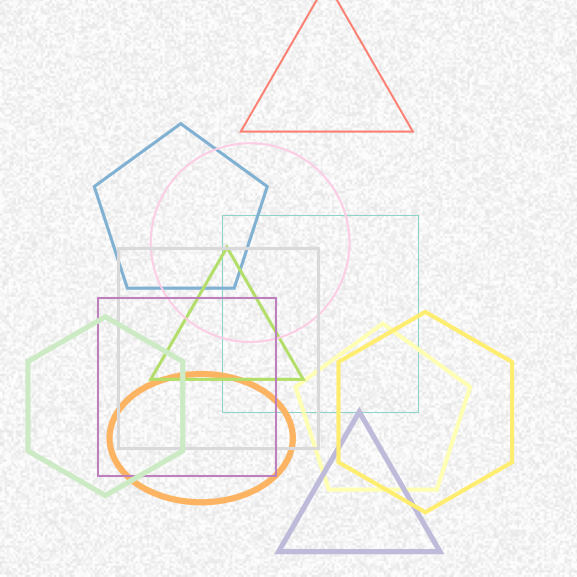[{"shape": "square", "thickness": 0.5, "radius": 0.85, "center": [0.554, 0.456]}, {"shape": "pentagon", "thickness": 2, "radius": 0.8, "center": [0.663, 0.28]}, {"shape": "triangle", "thickness": 2.5, "radius": 0.81, "center": [0.622, 0.125]}, {"shape": "triangle", "thickness": 1, "radius": 0.86, "center": [0.566, 0.857]}, {"shape": "pentagon", "thickness": 1.5, "radius": 0.79, "center": [0.313, 0.628]}, {"shape": "oval", "thickness": 3, "radius": 0.79, "center": [0.348, 0.24]}, {"shape": "triangle", "thickness": 1.5, "radius": 0.76, "center": [0.393, 0.418]}, {"shape": "circle", "thickness": 1, "radius": 0.86, "center": [0.433, 0.579]}, {"shape": "square", "thickness": 1.5, "radius": 0.87, "center": [0.378, 0.396]}, {"shape": "square", "thickness": 1, "radius": 0.77, "center": [0.324, 0.329]}, {"shape": "hexagon", "thickness": 2.5, "radius": 0.77, "center": [0.182, 0.296]}, {"shape": "hexagon", "thickness": 2, "radius": 0.87, "center": [0.736, 0.286]}]